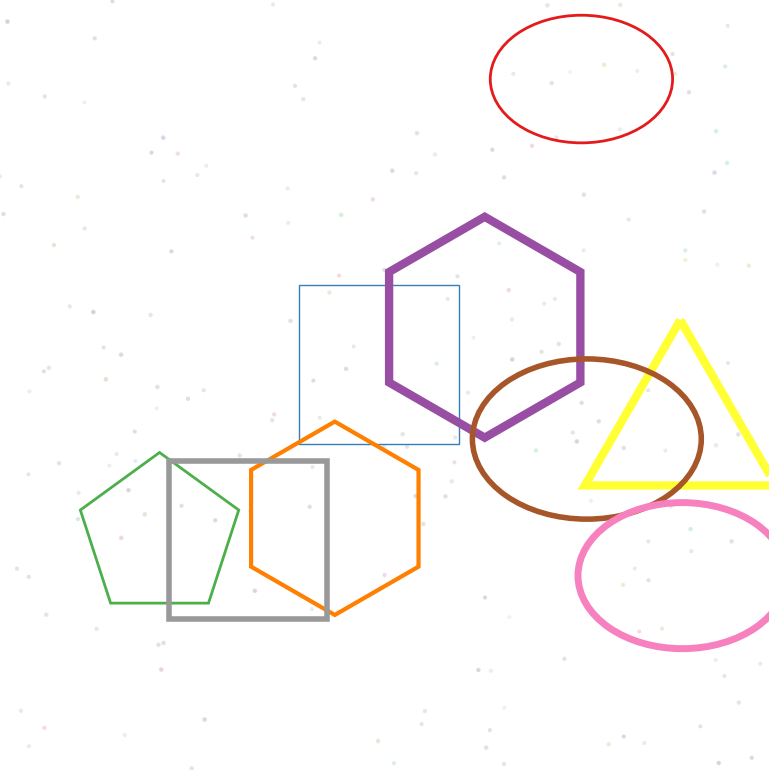[{"shape": "oval", "thickness": 1, "radius": 0.59, "center": [0.755, 0.897]}, {"shape": "square", "thickness": 0.5, "radius": 0.52, "center": [0.492, 0.527]}, {"shape": "pentagon", "thickness": 1, "radius": 0.54, "center": [0.207, 0.304]}, {"shape": "hexagon", "thickness": 3, "radius": 0.72, "center": [0.63, 0.575]}, {"shape": "hexagon", "thickness": 1.5, "radius": 0.63, "center": [0.435, 0.327]}, {"shape": "triangle", "thickness": 3, "radius": 0.72, "center": [0.884, 0.441]}, {"shape": "oval", "thickness": 2, "radius": 0.74, "center": [0.762, 0.43]}, {"shape": "oval", "thickness": 2.5, "radius": 0.68, "center": [0.886, 0.252]}, {"shape": "square", "thickness": 2, "radius": 0.51, "center": [0.322, 0.299]}]